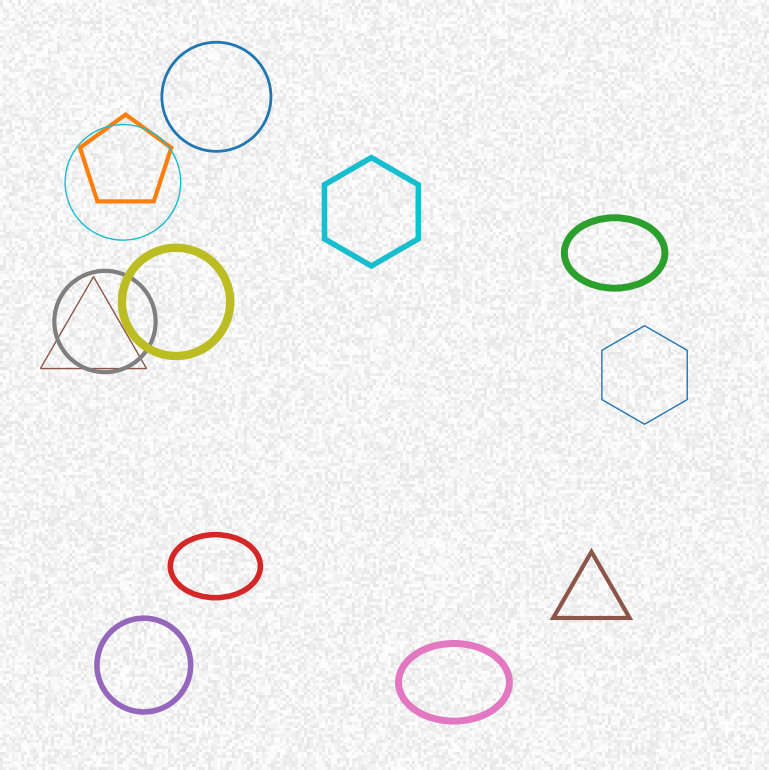[{"shape": "hexagon", "thickness": 0.5, "radius": 0.32, "center": [0.837, 0.513]}, {"shape": "circle", "thickness": 1, "radius": 0.35, "center": [0.281, 0.874]}, {"shape": "pentagon", "thickness": 1.5, "radius": 0.31, "center": [0.163, 0.789]}, {"shape": "oval", "thickness": 2.5, "radius": 0.33, "center": [0.798, 0.671]}, {"shape": "oval", "thickness": 2, "radius": 0.29, "center": [0.28, 0.265]}, {"shape": "circle", "thickness": 2, "radius": 0.3, "center": [0.187, 0.136]}, {"shape": "triangle", "thickness": 0.5, "radius": 0.4, "center": [0.121, 0.561]}, {"shape": "triangle", "thickness": 1.5, "radius": 0.29, "center": [0.768, 0.226]}, {"shape": "oval", "thickness": 2.5, "radius": 0.36, "center": [0.59, 0.114]}, {"shape": "circle", "thickness": 1.5, "radius": 0.33, "center": [0.136, 0.582]}, {"shape": "circle", "thickness": 3, "radius": 0.35, "center": [0.229, 0.608]}, {"shape": "hexagon", "thickness": 2, "radius": 0.35, "center": [0.482, 0.725]}, {"shape": "circle", "thickness": 0.5, "radius": 0.38, "center": [0.16, 0.763]}]